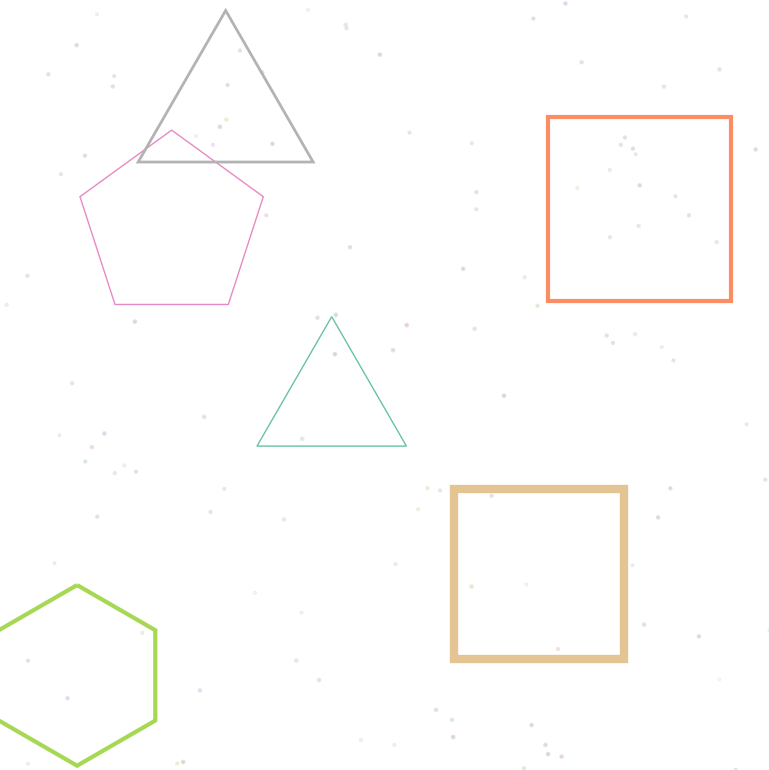[{"shape": "triangle", "thickness": 0.5, "radius": 0.56, "center": [0.431, 0.477]}, {"shape": "square", "thickness": 1.5, "radius": 0.6, "center": [0.83, 0.729]}, {"shape": "pentagon", "thickness": 0.5, "radius": 0.63, "center": [0.223, 0.706]}, {"shape": "hexagon", "thickness": 1.5, "radius": 0.59, "center": [0.1, 0.123]}, {"shape": "square", "thickness": 3, "radius": 0.55, "center": [0.699, 0.255]}, {"shape": "triangle", "thickness": 1, "radius": 0.66, "center": [0.293, 0.855]}]